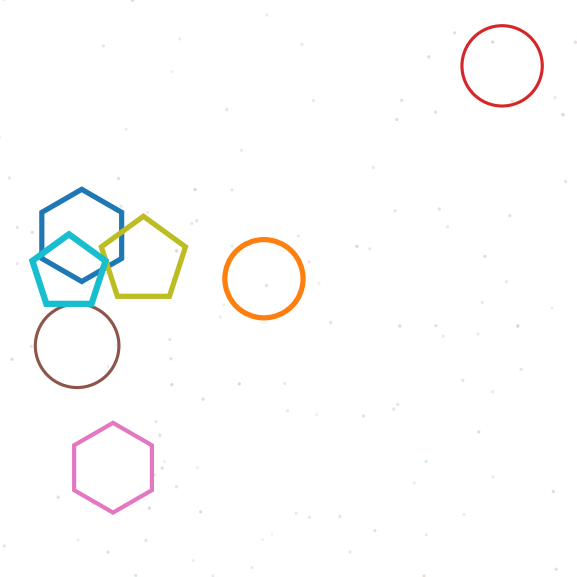[{"shape": "hexagon", "thickness": 2.5, "radius": 0.4, "center": [0.142, 0.591]}, {"shape": "circle", "thickness": 2.5, "radius": 0.34, "center": [0.457, 0.516]}, {"shape": "circle", "thickness": 1.5, "radius": 0.35, "center": [0.869, 0.885]}, {"shape": "circle", "thickness": 1.5, "radius": 0.36, "center": [0.134, 0.4]}, {"shape": "hexagon", "thickness": 2, "radius": 0.39, "center": [0.196, 0.189]}, {"shape": "pentagon", "thickness": 2.5, "radius": 0.38, "center": [0.248, 0.548]}, {"shape": "pentagon", "thickness": 3, "radius": 0.33, "center": [0.119, 0.527]}]